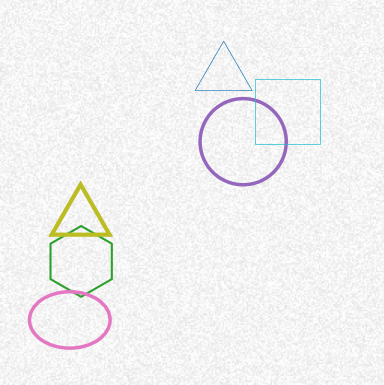[{"shape": "triangle", "thickness": 0.5, "radius": 0.43, "center": [0.581, 0.807]}, {"shape": "hexagon", "thickness": 1.5, "radius": 0.46, "center": [0.211, 0.321]}, {"shape": "circle", "thickness": 2.5, "radius": 0.56, "center": [0.632, 0.632]}, {"shape": "oval", "thickness": 2.5, "radius": 0.52, "center": [0.181, 0.169]}, {"shape": "triangle", "thickness": 3, "radius": 0.43, "center": [0.209, 0.434]}, {"shape": "square", "thickness": 0.5, "radius": 0.43, "center": [0.746, 0.71]}]